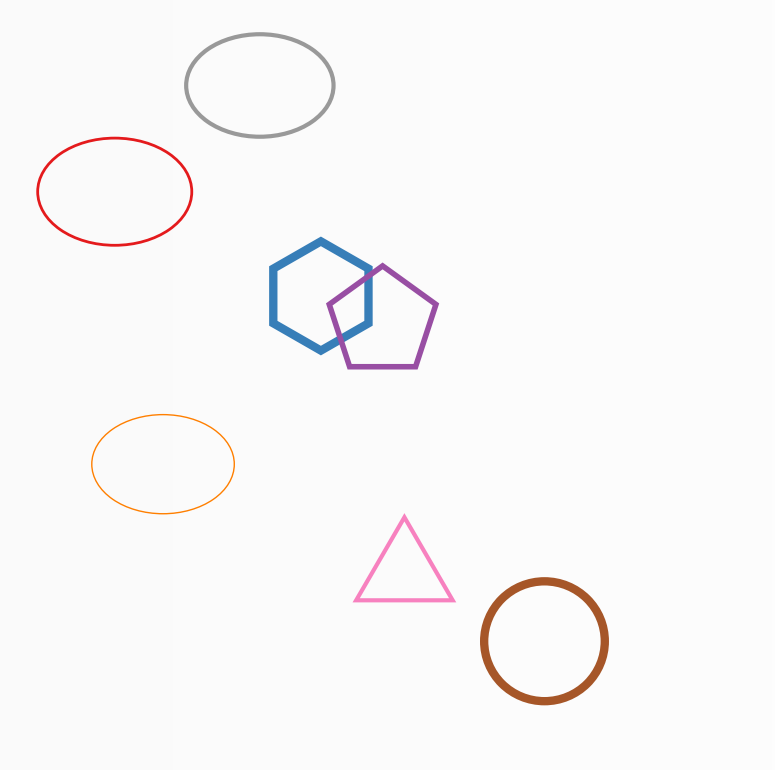[{"shape": "oval", "thickness": 1, "radius": 0.5, "center": [0.148, 0.751]}, {"shape": "hexagon", "thickness": 3, "radius": 0.35, "center": [0.414, 0.616]}, {"shape": "pentagon", "thickness": 2, "radius": 0.36, "center": [0.494, 0.582]}, {"shape": "oval", "thickness": 0.5, "radius": 0.46, "center": [0.21, 0.397]}, {"shape": "circle", "thickness": 3, "radius": 0.39, "center": [0.703, 0.167]}, {"shape": "triangle", "thickness": 1.5, "radius": 0.36, "center": [0.522, 0.256]}, {"shape": "oval", "thickness": 1.5, "radius": 0.48, "center": [0.335, 0.889]}]